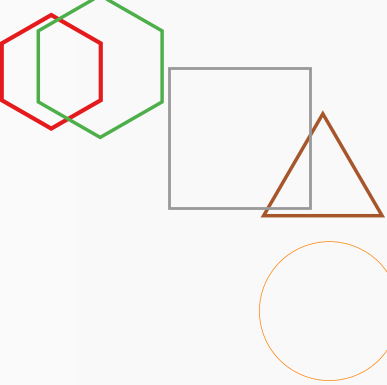[{"shape": "hexagon", "thickness": 3, "radius": 0.74, "center": [0.132, 0.814]}, {"shape": "hexagon", "thickness": 2.5, "radius": 0.92, "center": [0.259, 0.828]}, {"shape": "circle", "thickness": 0.5, "radius": 0.9, "center": [0.85, 0.192]}, {"shape": "triangle", "thickness": 2.5, "radius": 0.88, "center": [0.833, 0.528]}, {"shape": "square", "thickness": 2, "radius": 0.91, "center": [0.618, 0.643]}]